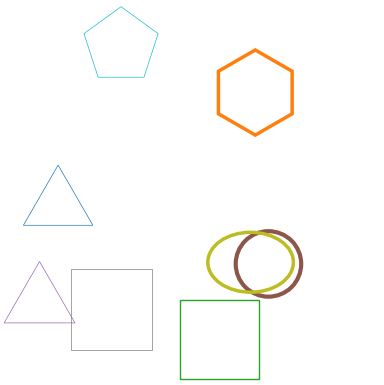[{"shape": "triangle", "thickness": 0.5, "radius": 0.52, "center": [0.151, 0.467]}, {"shape": "hexagon", "thickness": 2.5, "radius": 0.55, "center": [0.663, 0.76]}, {"shape": "square", "thickness": 1, "radius": 0.51, "center": [0.57, 0.118]}, {"shape": "triangle", "thickness": 0.5, "radius": 0.53, "center": [0.103, 0.214]}, {"shape": "circle", "thickness": 3, "radius": 0.43, "center": [0.697, 0.314]}, {"shape": "square", "thickness": 0.5, "radius": 0.53, "center": [0.29, 0.196]}, {"shape": "oval", "thickness": 2.5, "radius": 0.56, "center": [0.651, 0.319]}, {"shape": "pentagon", "thickness": 0.5, "radius": 0.51, "center": [0.314, 0.881]}]